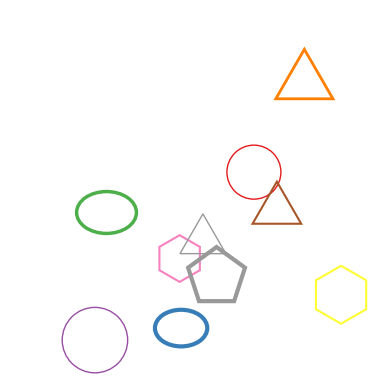[{"shape": "circle", "thickness": 1, "radius": 0.35, "center": [0.66, 0.553]}, {"shape": "oval", "thickness": 3, "radius": 0.34, "center": [0.47, 0.148]}, {"shape": "oval", "thickness": 2.5, "radius": 0.39, "center": [0.277, 0.448]}, {"shape": "circle", "thickness": 1, "radius": 0.42, "center": [0.247, 0.117]}, {"shape": "triangle", "thickness": 2, "radius": 0.43, "center": [0.791, 0.786]}, {"shape": "hexagon", "thickness": 1.5, "radius": 0.38, "center": [0.886, 0.234]}, {"shape": "triangle", "thickness": 1.5, "radius": 0.36, "center": [0.719, 0.455]}, {"shape": "hexagon", "thickness": 1.5, "radius": 0.3, "center": [0.467, 0.328]}, {"shape": "triangle", "thickness": 1, "radius": 0.34, "center": [0.527, 0.376]}, {"shape": "pentagon", "thickness": 3, "radius": 0.39, "center": [0.562, 0.281]}]